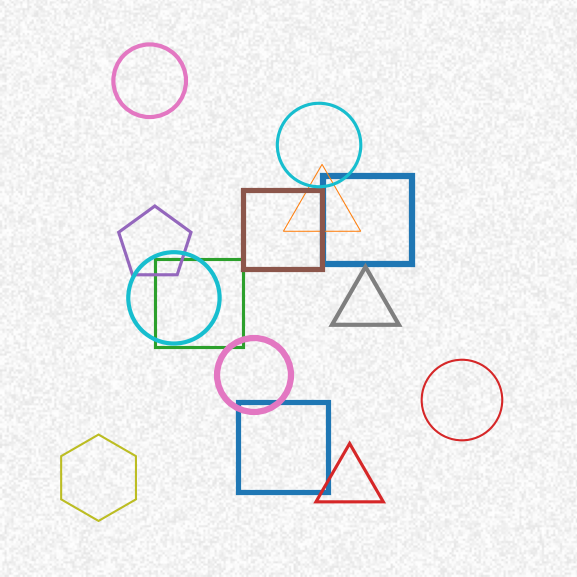[{"shape": "square", "thickness": 3, "radius": 0.38, "center": [0.636, 0.618]}, {"shape": "square", "thickness": 2.5, "radius": 0.39, "center": [0.49, 0.225]}, {"shape": "triangle", "thickness": 0.5, "radius": 0.39, "center": [0.558, 0.637]}, {"shape": "square", "thickness": 1.5, "radius": 0.38, "center": [0.344, 0.475]}, {"shape": "triangle", "thickness": 1.5, "radius": 0.34, "center": [0.605, 0.164]}, {"shape": "circle", "thickness": 1, "radius": 0.35, "center": [0.8, 0.306]}, {"shape": "pentagon", "thickness": 1.5, "radius": 0.33, "center": [0.268, 0.577]}, {"shape": "square", "thickness": 2.5, "radius": 0.34, "center": [0.489, 0.602]}, {"shape": "circle", "thickness": 3, "radius": 0.32, "center": [0.44, 0.35]}, {"shape": "circle", "thickness": 2, "radius": 0.31, "center": [0.259, 0.859]}, {"shape": "triangle", "thickness": 2, "radius": 0.33, "center": [0.633, 0.47]}, {"shape": "hexagon", "thickness": 1, "radius": 0.37, "center": [0.171, 0.172]}, {"shape": "circle", "thickness": 2, "radius": 0.4, "center": [0.301, 0.483]}, {"shape": "circle", "thickness": 1.5, "radius": 0.36, "center": [0.552, 0.748]}]